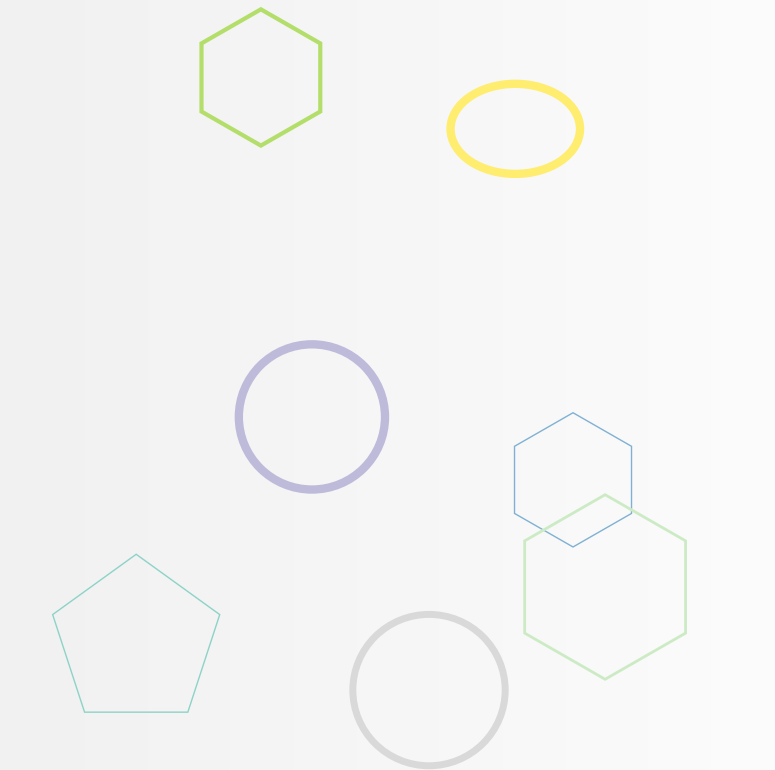[{"shape": "pentagon", "thickness": 0.5, "radius": 0.57, "center": [0.176, 0.167]}, {"shape": "circle", "thickness": 3, "radius": 0.47, "center": [0.402, 0.459]}, {"shape": "hexagon", "thickness": 0.5, "radius": 0.44, "center": [0.739, 0.377]}, {"shape": "hexagon", "thickness": 1.5, "radius": 0.44, "center": [0.337, 0.899]}, {"shape": "circle", "thickness": 2.5, "radius": 0.49, "center": [0.554, 0.104]}, {"shape": "hexagon", "thickness": 1, "radius": 0.6, "center": [0.781, 0.238]}, {"shape": "oval", "thickness": 3, "radius": 0.42, "center": [0.665, 0.833]}]